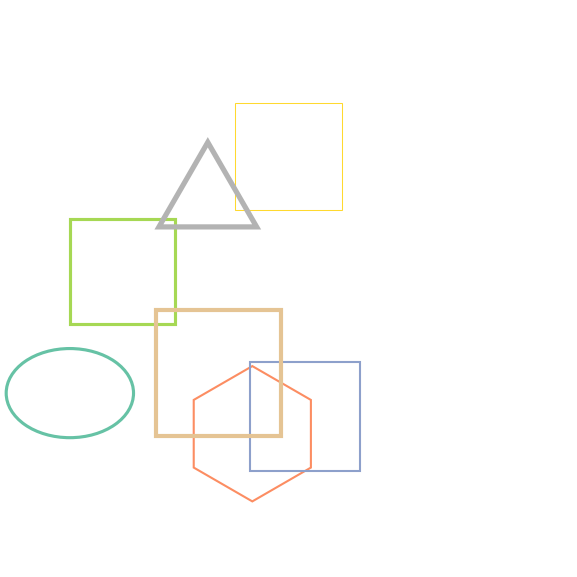[{"shape": "oval", "thickness": 1.5, "radius": 0.55, "center": [0.121, 0.318]}, {"shape": "hexagon", "thickness": 1, "radius": 0.59, "center": [0.437, 0.248]}, {"shape": "square", "thickness": 1, "radius": 0.47, "center": [0.528, 0.278]}, {"shape": "square", "thickness": 1.5, "radius": 0.45, "center": [0.212, 0.53]}, {"shape": "square", "thickness": 0.5, "radius": 0.46, "center": [0.5, 0.728]}, {"shape": "square", "thickness": 2, "radius": 0.54, "center": [0.378, 0.353]}, {"shape": "triangle", "thickness": 2.5, "radius": 0.49, "center": [0.36, 0.655]}]